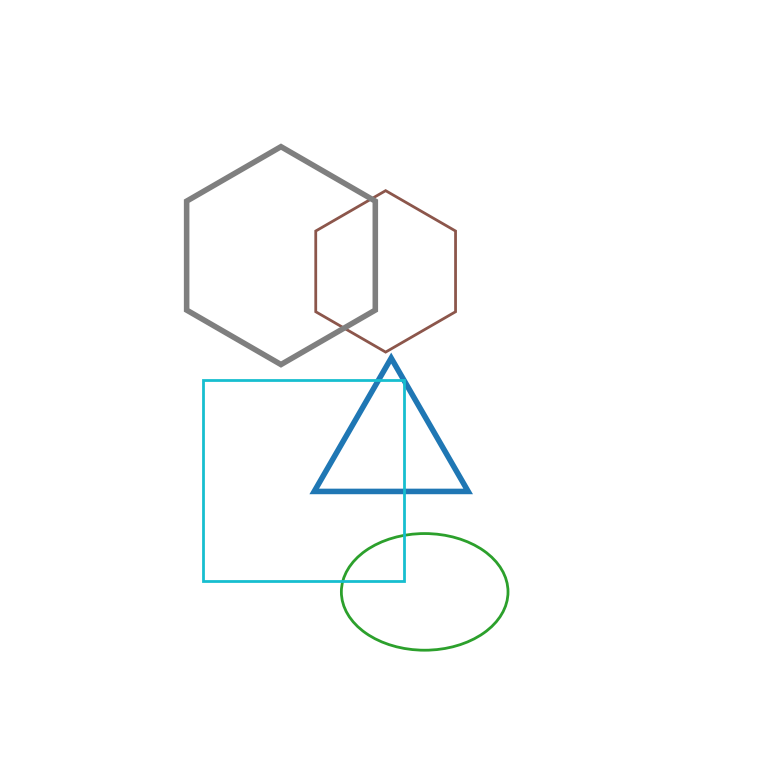[{"shape": "triangle", "thickness": 2, "radius": 0.58, "center": [0.508, 0.419]}, {"shape": "oval", "thickness": 1, "radius": 0.54, "center": [0.552, 0.231]}, {"shape": "hexagon", "thickness": 1, "radius": 0.52, "center": [0.501, 0.648]}, {"shape": "hexagon", "thickness": 2, "radius": 0.71, "center": [0.365, 0.668]}, {"shape": "square", "thickness": 1, "radius": 0.65, "center": [0.395, 0.376]}]